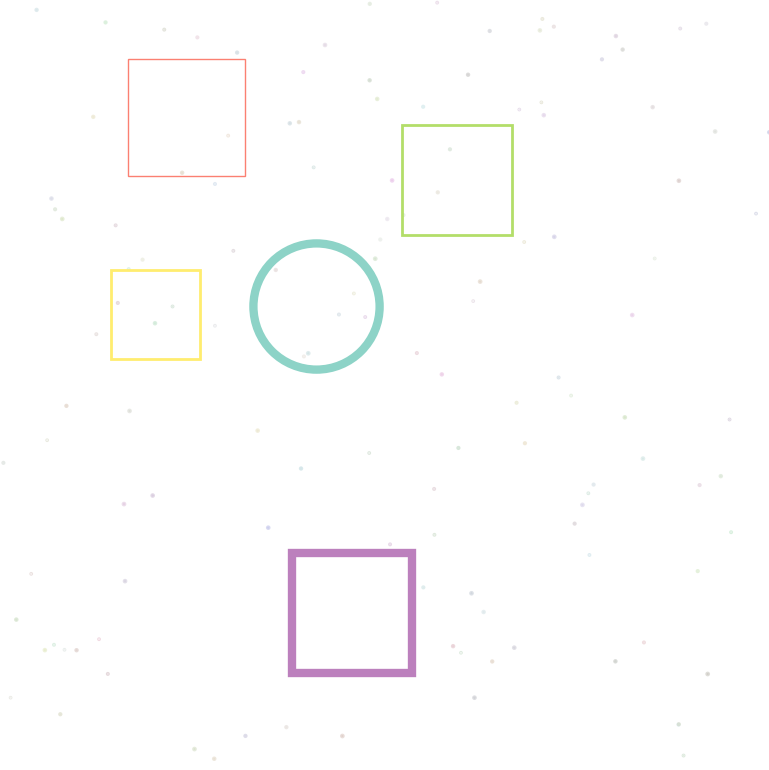[{"shape": "circle", "thickness": 3, "radius": 0.41, "center": [0.411, 0.602]}, {"shape": "square", "thickness": 0.5, "radius": 0.38, "center": [0.242, 0.847]}, {"shape": "square", "thickness": 1, "radius": 0.36, "center": [0.594, 0.766]}, {"shape": "square", "thickness": 3, "radius": 0.39, "center": [0.457, 0.204]}, {"shape": "square", "thickness": 1, "radius": 0.29, "center": [0.202, 0.591]}]